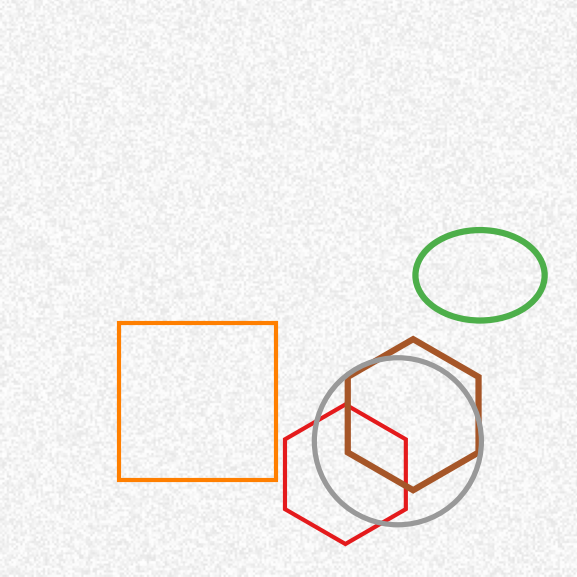[{"shape": "hexagon", "thickness": 2, "radius": 0.6, "center": [0.598, 0.178]}, {"shape": "oval", "thickness": 3, "radius": 0.56, "center": [0.831, 0.522]}, {"shape": "square", "thickness": 2, "radius": 0.68, "center": [0.342, 0.304]}, {"shape": "hexagon", "thickness": 3, "radius": 0.65, "center": [0.715, 0.281]}, {"shape": "circle", "thickness": 2.5, "radius": 0.72, "center": [0.689, 0.235]}]